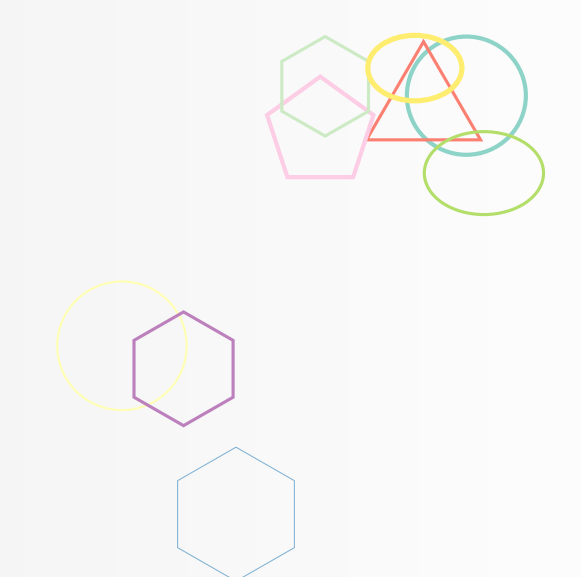[{"shape": "circle", "thickness": 2, "radius": 0.51, "center": [0.802, 0.833]}, {"shape": "circle", "thickness": 1, "radius": 0.56, "center": [0.21, 0.4]}, {"shape": "triangle", "thickness": 1.5, "radius": 0.57, "center": [0.729, 0.814]}, {"shape": "hexagon", "thickness": 0.5, "radius": 0.58, "center": [0.406, 0.109]}, {"shape": "oval", "thickness": 1.5, "radius": 0.51, "center": [0.833, 0.699]}, {"shape": "pentagon", "thickness": 2, "radius": 0.48, "center": [0.551, 0.77]}, {"shape": "hexagon", "thickness": 1.5, "radius": 0.49, "center": [0.316, 0.361]}, {"shape": "hexagon", "thickness": 1.5, "radius": 0.43, "center": [0.559, 0.85]}, {"shape": "oval", "thickness": 2.5, "radius": 0.4, "center": [0.714, 0.881]}]